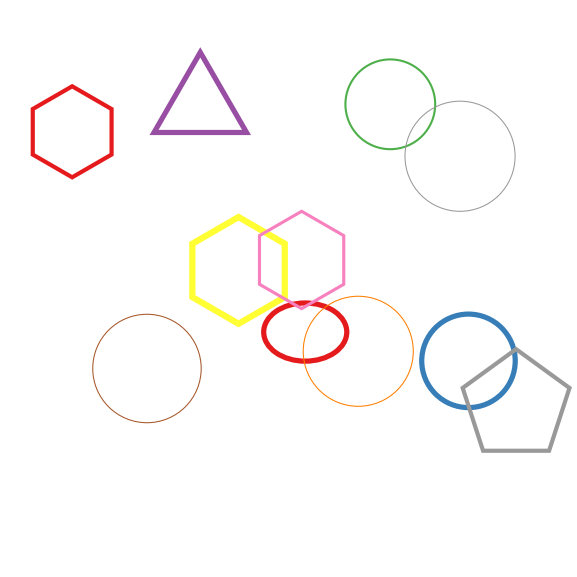[{"shape": "hexagon", "thickness": 2, "radius": 0.39, "center": [0.125, 0.771]}, {"shape": "oval", "thickness": 2.5, "radius": 0.36, "center": [0.529, 0.424]}, {"shape": "circle", "thickness": 2.5, "radius": 0.4, "center": [0.811, 0.374]}, {"shape": "circle", "thickness": 1, "radius": 0.39, "center": [0.676, 0.819]}, {"shape": "triangle", "thickness": 2.5, "radius": 0.46, "center": [0.347, 0.816]}, {"shape": "circle", "thickness": 0.5, "radius": 0.48, "center": [0.62, 0.391]}, {"shape": "hexagon", "thickness": 3, "radius": 0.46, "center": [0.413, 0.531]}, {"shape": "circle", "thickness": 0.5, "radius": 0.47, "center": [0.254, 0.361]}, {"shape": "hexagon", "thickness": 1.5, "radius": 0.42, "center": [0.522, 0.549]}, {"shape": "circle", "thickness": 0.5, "radius": 0.48, "center": [0.797, 0.729]}, {"shape": "pentagon", "thickness": 2, "radius": 0.49, "center": [0.894, 0.297]}]